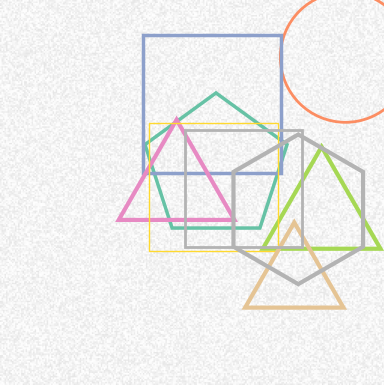[{"shape": "pentagon", "thickness": 2.5, "radius": 0.97, "center": [0.561, 0.565]}, {"shape": "circle", "thickness": 2, "radius": 0.85, "center": [0.897, 0.851]}, {"shape": "square", "thickness": 2.5, "radius": 0.9, "center": [0.55, 0.73]}, {"shape": "triangle", "thickness": 3, "radius": 0.87, "center": [0.459, 0.516]}, {"shape": "triangle", "thickness": 3, "radius": 0.88, "center": [0.835, 0.442]}, {"shape": "square", "thickness": 1, "radius": 0.83, "center": [0.555, 0.514]}, {"shape": "triangle", "thickness": 3, "radius": 0.74, "center": [0.764, 0.275]}, {"shape": "hexagon", "thickness": 3, "radius": 0.97, "center": [0.775, 0.456]}, {"shape": "square", "thickness": 2, "radius": 0.76, "center": [0.633, 0.511]}]